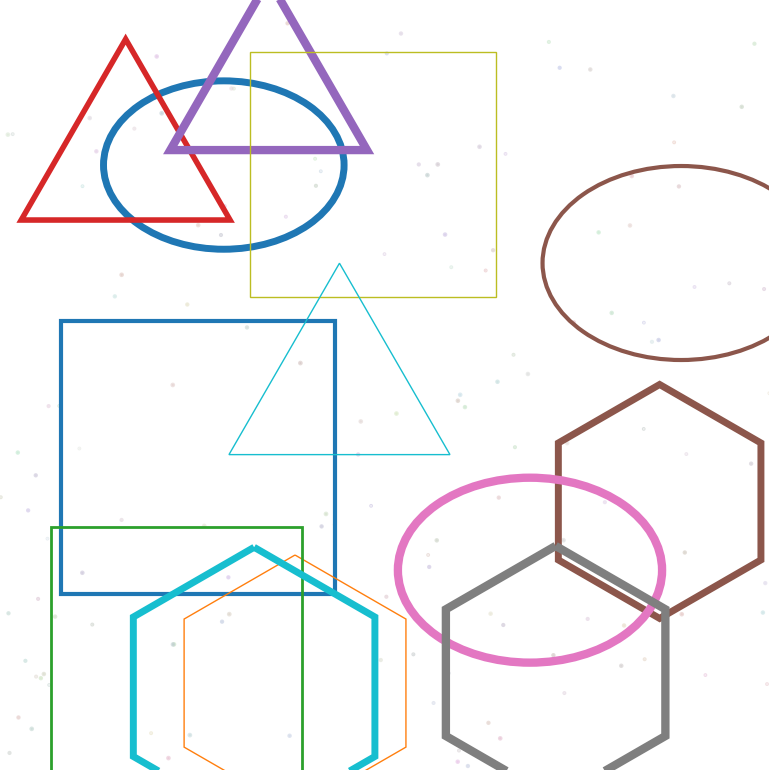[{"shape": "square", "thickness": 1.5, "radius": 0.89, "center": [0.257, 0.406]}, {"shape": "oval", "thickness": 2.5, "radius": 0.78, "center": [0.291, 0.786]}, {"shape": "hexagon", "thickness": 0.5, "radius": 0.83, "center": [0.383, 0.113]}, {"shape": "square", "thickness": 1, "radius": 0.81, "center": [0.229, 0.152]}, {"shape": "triangle", "thickness": 2, "radius": 0.78, "center": [0.163, 0.793]}, {"shape": "triangle", "thickness": 3, "radius": 0.74, "center": [0.349, 0.879]}, {"shape": "hexagon", "thickness": 2.5, "radius": 0.76, "center": [0.857, 0.349]}, {"shape": "oval", "thickness": 1.5, "radius": 0.9, "center": [0.885, 0.658]}, {"shape": "oval", "thickness": 3, "radius": 0.86, "center": [0.688, 0.26]}, {"shape": "hexagon", "thickness": 3, "radius": 0.82, "center": [0.722, 0.126]}, {"shape": "square", "thickness": 0.5, "radius": 0.8, "center": [0.484, 0.773]}, {"shape": "hexagon", "thickness": 2.5, "radius": 0.91, "center": [0.33, 0.108]}, {"shape": "triangle", "thickness": 0.5, "radius": 0.83, "center": [0.441, 0.492]}]